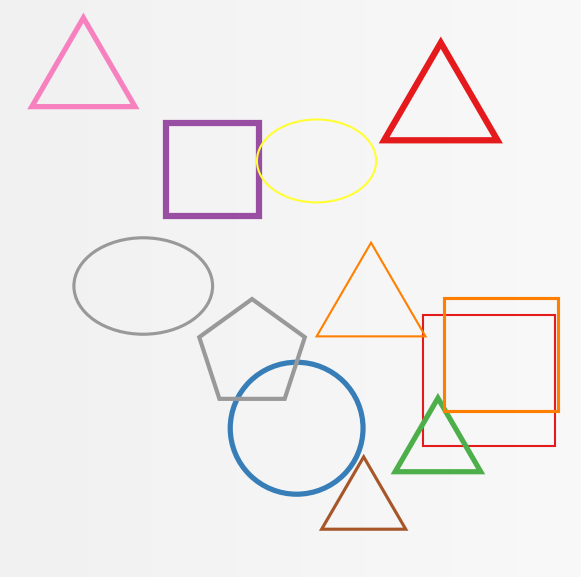[{"shape": "square", "thickness": 1, "radius": 0.57, "center": [0.841, 0.34]}, {"shape": "triangle", "thickness": 3, "radius": 0.56, "center": [0.758, 0.813]}, {"shape": "circle", "thickness": 2.5, "radius": 0.57, "center": [0.51, 0.258]}, {"shape": "triangle", "thickness": 2.5, "radius": 0.42, "center": [0.753, 0.225]}, {"shape": "square", "thickness": 3, "radius": 0.4, "center": [0.365, 0.706]}, {"shape": "square", "thickness": 1.5, "radius": 0.49, "center": [0.862, 0.385]}, {"shape": "triangle", "thickness": 1, "radius": 0.54, "center": [0.638, 0.471]}, {"shape": "oval", "thickness": 1, "radius": 0.51, "center": [0.545, 0.72]}, {"shape": "triangle", "thickness": 1.5, "radius": 0.42, "center": [0.626, 0.125]}, {"shape": "triangle", "thickness": 2.5, "radius": 0.51, "center": [0.144, 0.866]}, {"shape": "oval", "thickness": 1.5, "radius": 0.6, "center": [0.246, 0.504]}, {"shape": "pentagon", "thickness": 2, "radius": 0.48, "center": [0.434, 0.386]}]